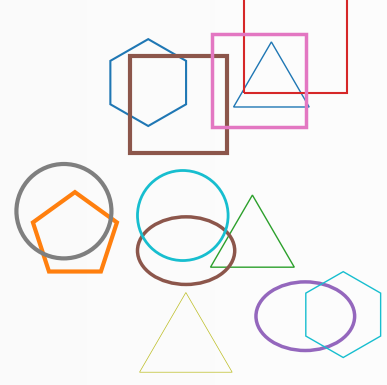[{"shape": "hexagon", "thickness": 1.5, "radius": 0.56, "center": [0.382, 0.786]}, {"shape": "triangle", "thickness": 1, "radius": 0.56, "center": [0.7, 0.778]}, {"shape": "pentagon", "thickness": 3, "radius": 0.57, "center": [0.193, 0.387]}, {"shape": "triangle", "thickness": 1, "radius": 0.62, "center": [0.651, 0.368]}, {"shape": "square", "thickness": 1.5, "radius": 0.66, "center": [0.762, 0.891]}, {"shape": "oval", "thickness": 2.5, "radius": 0.64, "center": [0.788, 0.179]}, {"shape": "oval", "thickness": 2.5, "radius": 0.63, "center": [0.48, 0.349]}, {"shape": "square", "thickness": 3, "radius": 0.63, "center": [0.46, 0.728]}, {"shape": "square", "thickness": 2.5, "radius": 0.61, "center": [0.669, 0.791]}, {"shape": "circle", "thickness": 3, "radius": 0.61, "center": [0.165, 0.451]}, {"shape": "triangle", "thickness": 0.5, "radius": 0.69, "center": [0.48, 0.102]}, {"shape": "circle", "thickness": 2, "radius": 0.58, "center": [0.472, 0.44]}, {"shape": "hexagon", "thickness": 1, "radius": 0.56, "center": [0.886, 0.183]}]